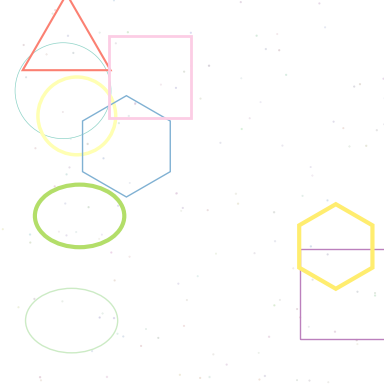[{"shape": "circle", "thickness": 0.5, "radius": 0.62, "center": [0.164, 0.764]}, {"shape": "circle", "thickness": 2.5, "radius": 0.51, "center": [0.199, 0.699]}, {"shape": "triangle", "thickness": 1.5, "radius": 0.66, "center": [0.173, 0.884]}, {"shape": "hexagon", "thickness": 1, "radius": 0.66, "center": [0.328, 0.62]}, {"shape": "oval", "thickness": 3, "radius": 0.58, "center": [0.207, 0.439]}, {"shape": "square", "thickness": 2, "radius": 0.53, "center": [0.388, 0.8]}, {"shape": "square", "thickness": 1, "radius": 0.59, "center": [0.898, 0.236]}, {"shape": "oval", "thickness": 1, "radius": 0.6, "center": [0.186, 0.167]}, {"shape": "hexagon", "thickness": 3, "radius": 0.55, "center": [0.872, 0.36]}]